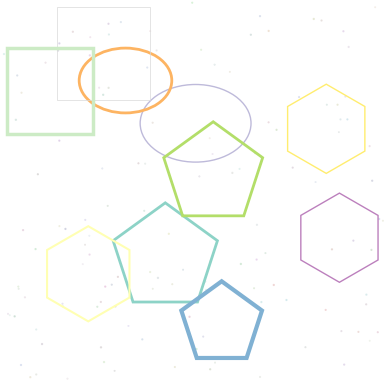[{"shape": "pentagon", "thickness": 2, "radius": 0.71, "center": [0.429, 0.331]}, {"shape": "hexagon", "thickness": 1.5, "radius": 0.62, "center": [0.229, 0.289]}, {"shape": "oval", "thickness": 1, "radius": 0.72, "center": [0.508, 0.68]}, {"shape": "pentagon", "thickness": 3, "radius": 0.55, "center": [0.576, 0.159]}, {"shape": "oval", "thickness": 2, "radius": 0.6, "center": [0.326, 0.791]}, {"shape": "pentagon", "thickness": 2, "radius": 0.68, "center": [0.554, 0.549]}, {"shape": "square", "thickness": 0.5, "radius": 0.6, "center": [0.269, 0.86]}, {"shape": "hexagon", "thickness": 1, "radius": 0.58, "center": [0.882, 0.383]}, {"shape": "square", "thickness": 2.5, "radius": 0.56, "center": [0.13, 0.764]}, {"shape": "hexagon", "thickness": 1, "radius": 0.58, "center": [0.847, 0.665]}]